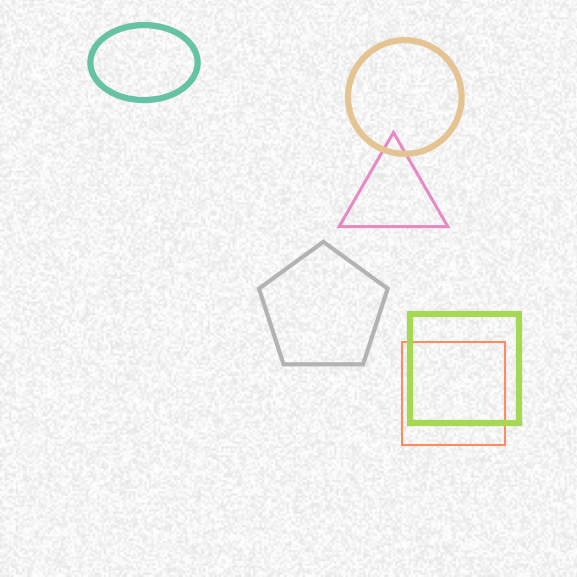[{"shape": "oval", "thickness": 3, "radius": 0.46, "center": [0.249, 0.891]}, {"shape": "square", "thickness": 1, "radius": 0.45, "center": [0.785, 0.318]}, {"shape": "triangle", "thickness": 1.5, "radius": 0.54, "center": [0.681, 0.661]}, {"shape": "square", "thickness": 3, "radius": 0.47, "center": [0.804, 0.361]}, {"shape": "circle", "thickness": 3, "radius": 0.49, "center": [0.701, 0.831]}, {"shape": "pentagon", "thickness": 2, "radius": 0.59, "center": [0.56, 0.463]}]